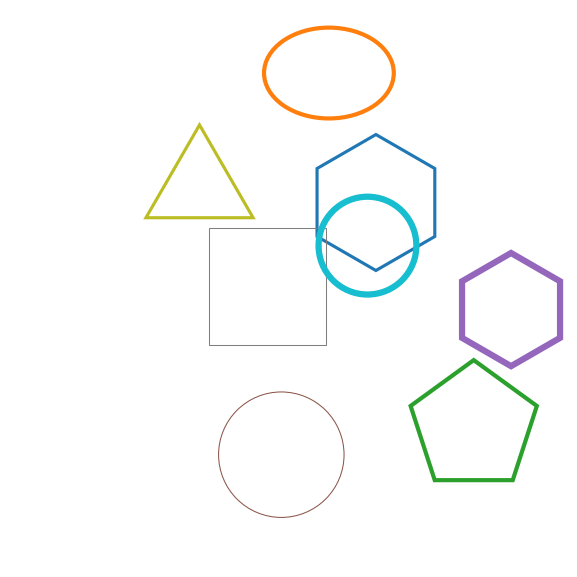[{"shape": "hexagon", "thickness": 1.5, "radius": 0.59, "center": [0.651, 0.648]}, {"shape": "oval", "thickness": 2, "radius": 0.56, "center": [0.57, 0.873]}, {"shape": "pentagon", "thickness": 2, "radius": 0.57, "center": [0.82, 0.261]}, {"shape": "hexagon", "thickness": 3, "radius": 0.49, "center": [0.885, 0.463]}, {"shape": "circle", "thickness": 0.5, "radius": 0.54, "center": [0.487, 0.212]}, {"shape": "square", "thickness": 0.5, "radius": 0.51, "center": [0.463, 0.503]}, {"shape": "triangle", "thickness": 1.5, "radius": 0.54, "center": [0.346, 0.676]}, {"shape": "circle", "thickness": 3, "radius": 0.42, "center": [0.636, 0.574]}]